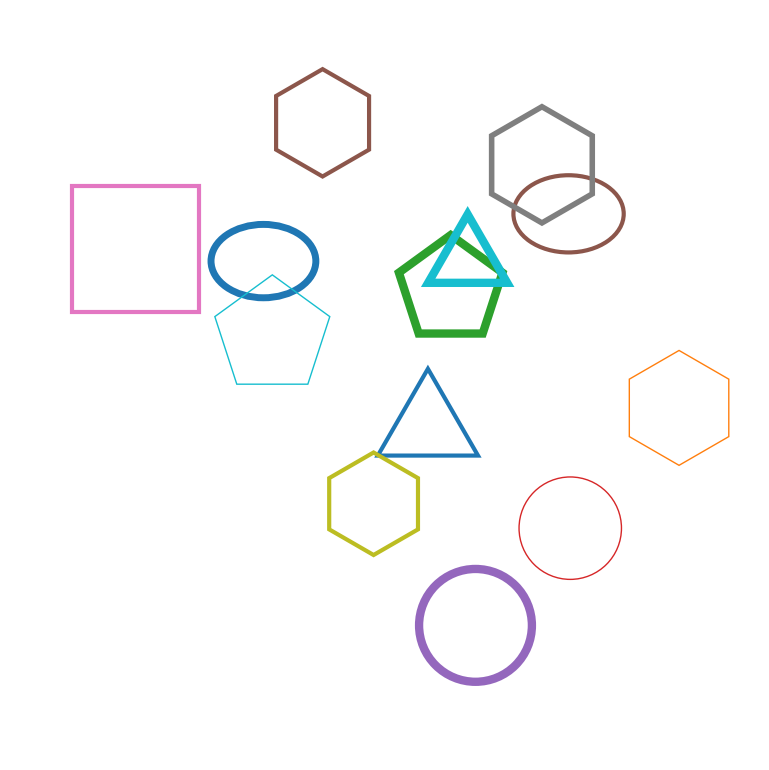[{"shape": "oval", "thickness": 2.5, "radius": 0.34, "center": [0.342, 0.661]}, {"shape": "triangle", "thickness": 1.5, "radius": 0.38, "center": [0.556, 0.446]}, {"shape": "hexagon", "thickness": 0.5, "radius": 0.37, "center": [0.882, 0.47]}, {"shape": "pentagon", "thickness": 3, "radius": 0.35, "center": [0.585, 0.624]}, {"shape": "circle", "thickness": 0.5, "radius": 0.33, "center": [0.741, 0.314]}, {"shape": "circle", "thickness": 3, "radius": 0.37, "center": [0.618, 0.188]}, {"shape": "hexagon", "thickness": 1.5, "radius": 0.35, "center": [0.419, 0.841]}, {"shape": "oval", "thickness": 1.5, "radius": 0.36, "center": [0.738, 0.722]}, {"shape": "square", "thickness": 1.5, "radius": 0.41, "center": [0.176, 0.676]}, {"shape": "hexagon", "thickness": 2, "radius": 0.38, "center": [0.704, 0.786]}, {"shape": "hexagon", "thickness": 1.5, "radius": 0.33, "center": [0.485, 0.346]}, {"shape": "pentagon", "thickness": 0.5, "radius": 0.39, "center": [0.354, 0.565]}, {"shape": "triangle", "thickness": 3, "radius": 0.3, "center": [0.607, 0.662]}]